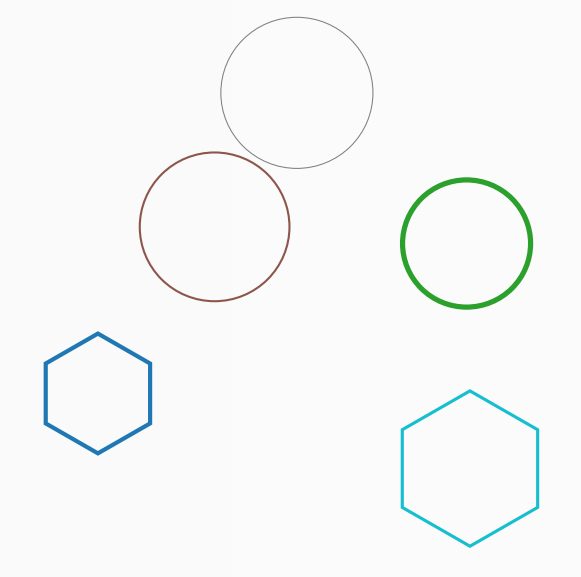[{"shape": "hexagon", "thickness": 2, "radius": 0.52, "center": [0.168, 0.318]}, {"shape": "circle", "thickness": 2.5, "radius": 0.55, "center": [0.803, 0.577]}, {"shape": "circle", "thickness": 1, "radius": 0.64, "center": [0.369, 0.606]}, {"shape": "circle", "thickness": 0.5, "radius": 0.65, "center": [0.511, 0.838]}, {"shape": "hexagon", "thickness": 1.5, "radius": 0.67, "center": [0.809, 0.188]}]